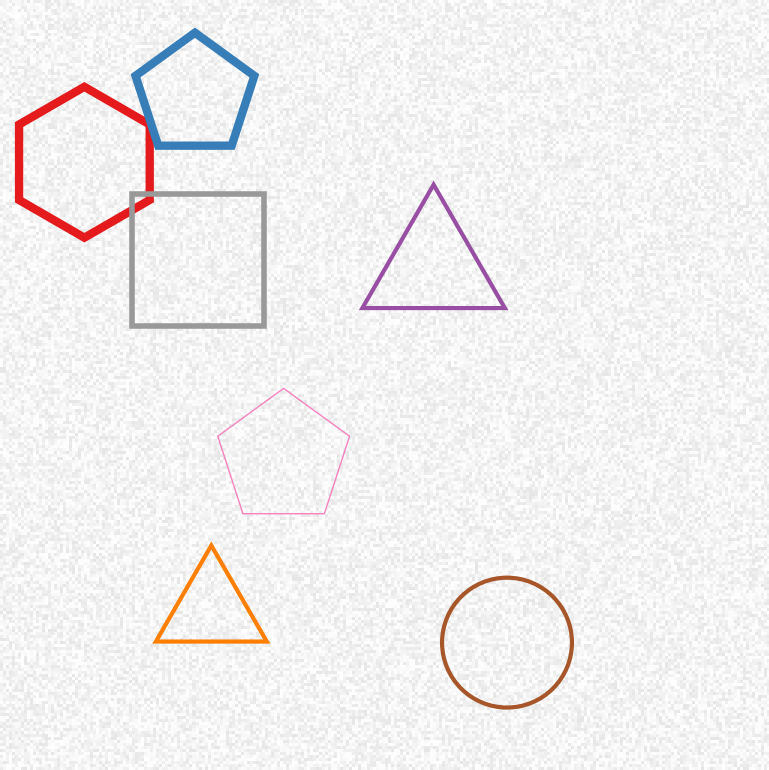[{"shape": "hexagon", "thickness": 3, "radius": 0.49, "center": [0.11, 0.789]}, {"shape": "pentagon", "thickness": 3, "radius": 0.41, "center": [0.253, 0.876]}, {"shape": "triangle", "thickness": 1.5, "radius": 0.53, "center": [0.563, 0.653]}, {"shape": "triangle", "thickness": 1.5, "radius": 0.42, "center": [0.274, 0.208]}, {"shape": "circle", "thickness": 1.5, "radius": 0.42, "center": [0.658, 0.165]}, {"shape": "pentagon", "thickness": 0.5, "radius": 0.45, "center": [0.368, 0.406]}, {"shape": "square", "thickness": 2, "radius": 0.43, "center": [0.257, 0.662]}]